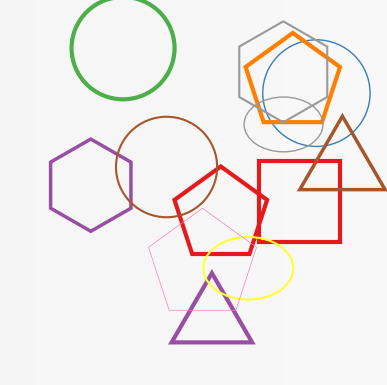[{"shape": "pentagon", "thickness": 3, "radius": 0.63, "center": [0.57, 0.442]}, {"shape": "square", "thickness": 3, "radius": 0.53, "center": [0.773, 0.477]}, {"shape": "circle", "thickness": 1, "radius": 0.69, "center": [0.817, 0.758]}, {"shape": "circle", "thickness": 3, "radius": 0.66, "center": [0.318, 0.875]}, {"shape": "hexagon", "thickness": 2.5, "radius": 0.6, "center": [0.234, 0.519]}, {"shape": "triangle", "thickness": 3, "radius": 0.6, "center": [0.547, 0.171]}, {"shape": "pentagon", "thickness": 3, "radius": 0.64, "center": [0.756, 0.786]}, {"shape": "oval", "thickness": 1.5, "radius": 0.58, "center": [0.641, 0.303]}, {"shape": "triangle", "thickness": 2.5, "radius": 0.64, "center": [0.884, 0.571]}, {"shape": "circle", "thickness": 1.5, "radius": 0.65, "center": [0.43, 0.566]}, {"shape": "pentagon", "thickness": 0.5, "radius": 0.73, "center": [0.523, 0.313]}, {"shape": "hexagon", "thickness": 1.5, "radius": 0.66, "center": [0.731, 0.813]}, {"shape": "oval", "thickness": 1, "radius": 0.51, "center": [0.732, 0.677]}]